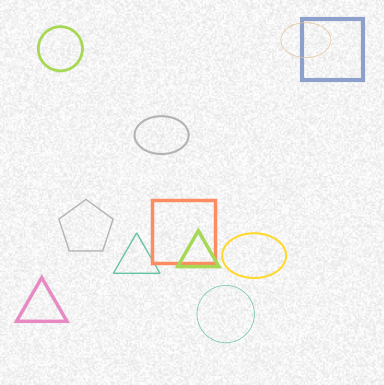[{"shape": "triangle", "thickness": 1, "radius": 0.35, "center": [0.355, 0.325]}, {"shape": "circle", "thickness": 0.5, "radius": 0.37, "center": [0.586, 0.184]}, {"shape": "square", "thickness": 2.5, "radius": 0.41, "center": [0.477, 0.399]}, {"shape": "square", "thickness": 3, "radius": 0.39, "center": [0.864, 0.871]}, {"shape": "triangle", "thickness": 2.5, "radius": 0.38, "center": [0.108, 0.203]}, {"shape": "circle", "thickness": 2, "radius": 0.29, "center": [0.157, 0.873]}, {"shape": "triangle", "thickness": 2.5, "radius": 0.31, "center": [0.515, 0.339]}, {"shape": "oval", "thickness": 1.5, "radius": 0.42, "center": [0.66, 0.336]}, {"shape": "oval", "thickness": 0.5, "radius": 0.32, "center": [0.795, 0.896]}, {"shape": "oval", "thickness": 1.5, "radius": 0.35, "center": [0.42, 0.649]}, {"shape": "pentagon", "thickness": 1, "radius": 0.37, "center": [0.223, 0.408]}]